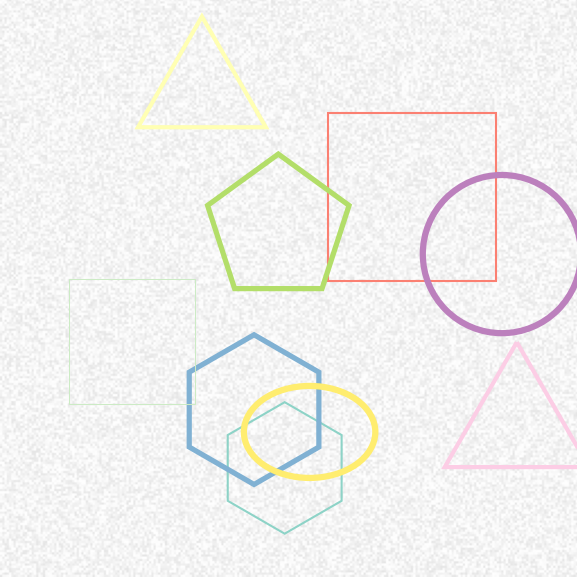[{"shape": "hexagon", "thickness": 1, "radius": 0.57, "center": [0.493, 0.189]}, {"shape": "triangle", "thickness": 2, "radius": 0.64, "center": [0.35, 0.843]}, {"shape": "square", "thickness": 1, "radius": 0.73, "center": [0.714, 0.658]}, {"shape": "hexagon", "thickness": 2.5, "radius": 0.65, "center": [0.44, 0.29]}, {"shape": "pentagon", "thickness": 2.5, "radius": 0.64, "center": [0.482, 0.604]}, {"shape": "triangle", "thickness": 2, "radius": 0.72, "center": [0.895, 0.262]}, {"shape": "circle", "thickness": 3, "radius": 0.68, "center": [0.869, 0.559]}, {"shape": "square", "thickness": 0.5, "radius": 0.54, "center": [0.229, 0.408]}, {"shape": "oval", "thickness": 3, "radius": 0.57, "center": [0.536, 0.251]}]